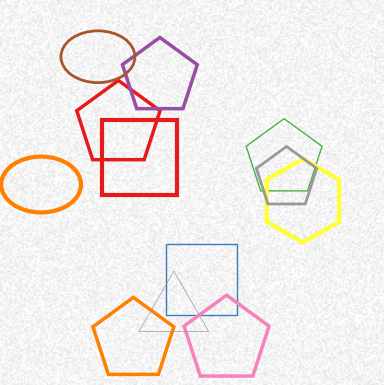[{"shape": "square", "thickness": 3, "radius": 0.49, "center": [0.362, 0.591]}, {"shape": "pentagon", "thickness": 2.5, "radius": 0.57, "center": [0.308, 0.677]}, {"shape": "square", "thickness": 1, "radius": 0.46, "center": [0.524, 0.274]}, {"shape": "pentagon", "thickness": 1, "radius": 0.52, "center": [0.738, 0.588]}, {"shape": "pentagon", "thickness": 2.5, "radius": 0.51, "center": [0.415, 0.8]}, {"shape": "pentagon", "thickness": 2.5, "radius": 0.55, "center": [0.346, 0.117]}, {"shape": "oval", "thickness": 3, "radius": 0.52, "center": [0.107, 0.521]}, {"shape": "hexagon", "thickness": 3, "radius": 0.54, "center": [0.787, 0.479]}, {"shape": "oval", "thickness": 2, "radius": 0.48, "center": [0.254, 0.853]}, {"shape": "pentagon", "thickness": 2.5, "radius": 0.58, "center": [0.588, 0.117]}, {"shape": "pentagon", "thickness": 2, "radius": 0.41, "center": [0.744, 0.537]}, {"shape": "triangle", "thickness": 0.5, "radius": 0.52, "center": [0.452, 0.191]}]